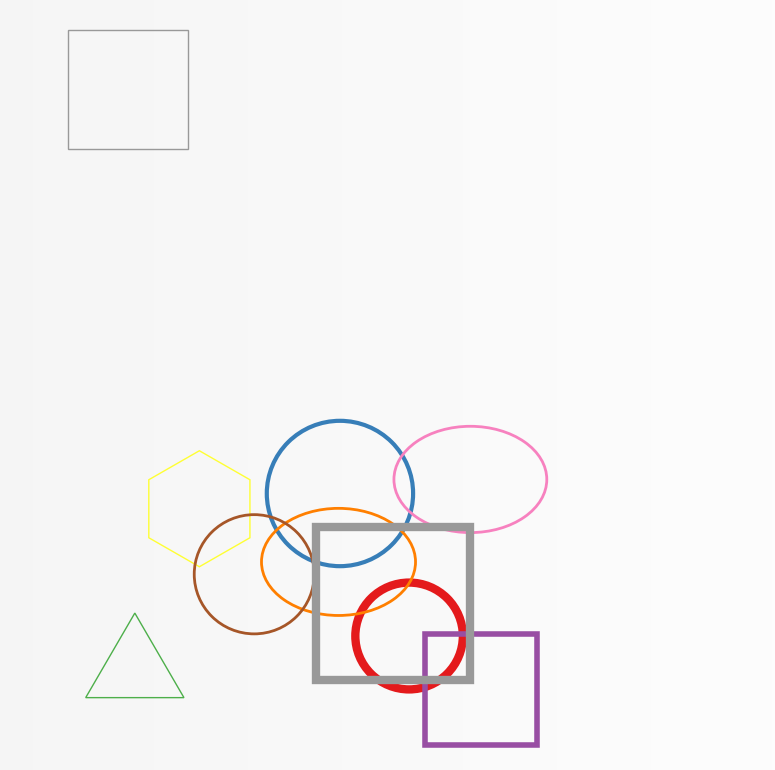[{"shape": "circle", "thickness": 3, "radius": 0.35, "center": [0.528, 0.174]}, {"shape": "circle", "thickness": 1.5, "radius": 0.47, "center": [0.439, 0.359]}, {"shape": "triangle", "thickness": 0.5, "radius": 0.37, "center": [0.174, 0.131]}, {"shape": "square", "thickness": 2, "radius": 0.36, "center": [0.621, 0.104]}, {"shape": "oval", "thickness": 1, "radius": 0.5, "center": [0.437, 0.27]}, {"shape": "hexagon", "thickness": 0.5, "radius": 0.38, "center": [0.257, 0.339]}, {"shape": "circle", "thickness": 1, "radius": 0.39, "center": [0.328, 0.254]}, {"shape": "oval", "thickness": 1, "radius": 0.49, "center": [0.607, 0.377]}, {"shape": "square", "thickness": 0.5, "radius": 0.39, "center": [0.166, 0.884]}, {"shape": "square", "thickness": 3, "radius": 0.5, "center": [0.507, 0.216]}]